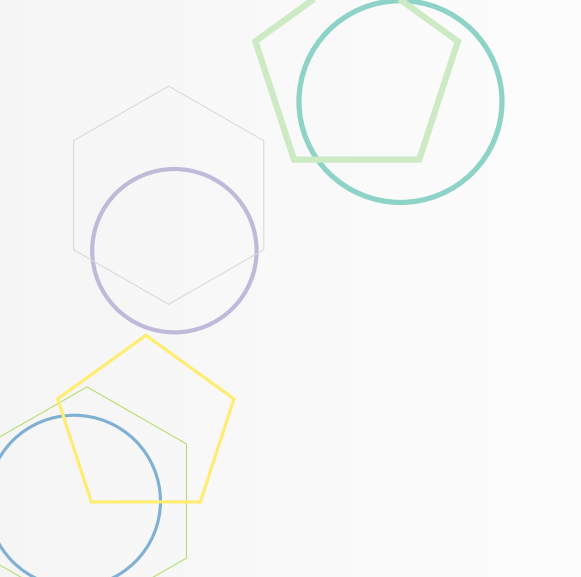[{"shape": "circle", "thickness": 2.5, "radius": 0.87, "center": [0.689, 0.823]}, {"shape": "circle", "thickness": 2, "radius": 0.71, "center": [0.3, 0.565]}, {"shape": "circle", "thickness": 1.5, "radius": 0.74, "center": [0.127, 0.131]}, {"shape": "hexagon", "thickness": 0.5, "radius": 0.99, "center": [0.15, 0.132]}, {"shape": "hexagon", "thickness": 0.5, "radius": 0.94, "center": [0.29, 0.661]}, {"shape": "pentagon", "thickness": 3, "radius": 0.92, "center": [0.614, 0.871]}, {"shape": "pentagon", "thickness": 1.5, "radius": 0.8, "center": [0.251, 0.259]}]